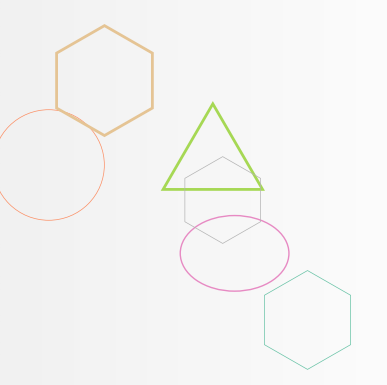[{"shape": "hexagon", "thickness": 0.5, "radius": 0.64, "center": [0.794, 0.169]}, {"shape": "circle", "thickness": 0.5, "radius": 0.72, "center": [0.126, 0.571]}, {"shape": "oval", "thickness": 1, "radius": 0.7, "center": [0.605, 0.342]}, {"shape": "triangle", "thickness": 2, "radius": 0.74, "center": [0.549, 0.582]}, {"shape": "hexagon", "thickness": 2, "radius": 0.71, "center": [0.27, 0.791]}, {"shape": "hexagon", "thickness": 0.5, "radius": 0.56, "center": [0.575, 0.48]}]